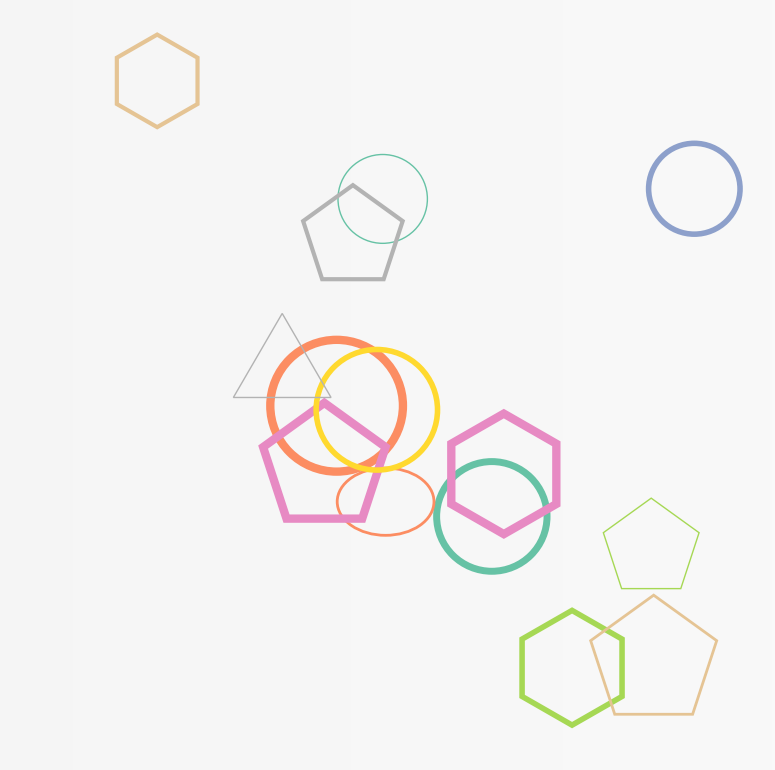[{"shape": "circle", "thickness": 0.5, "radius": 0.29, "center": [0.494, 0.742]}, {"shape": "circle", "thickness": 2.5, "radius": 0.36, "center": [0.635, 0.329]}, {"shape": "circle", "thickness": 3, "radius": 0.43, "center": [0.434, 0.473]}, {"shape": "oval", "thickness": 1, "radius": 0.31, "center": [0.498, 0.348]}, {"shape": "circle", "thickness": 2, "radius": 0.29, "center": [0.896, 0.755]}, {"shape": "hexagon", "thickness": 3, "radius": 0.39, "center": [0.65, 0.385]}, {"shape": "pentagon", "thickness": 3, "radius": 0.42, "center": [0.419, 0.394]}, {"shape": "hexagon", "thickness": 2, "radius": 0.37, "center": [0.738, 0.133]}, {"shape": "pentagon", "thickness": 0.5, "radius": 0.32, "center": [0.84, 0.288]}, {"shape": "circle", "thickness": 2, "radius": 0.39, "center": [0.486, 0.468]}, {"shape": "pentagon", "thickness": 1, "radius": 0.43, "center": [0.843, 0.142]}, {"shape": "hexagon", "thickness": 1.5, "radius": 0.3, "center": [0.203, 0.895]}, {"shape": "triangle", "thickness": 0.5, "radius": 0.36, "center": [0.364, 0.52]}, {"shape": "pentagon", "thickness": 1.5, "radius": 0.34, "center": [0.455, 0.692]}]